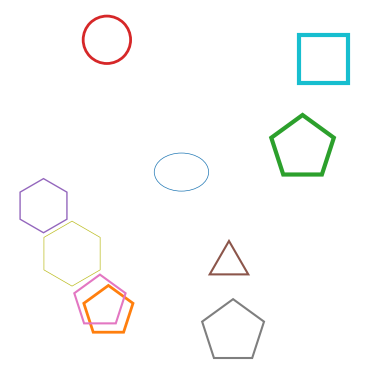[{"shape": "oval", "thickness": 0.5, "radius": 0.35, "center": [0.471, 0.553]}, {"shape": "pentagon", "thickness": 2, "radius": 0.34, "center": [0.282, 0.191]}, {"shape": "pentagon", "thickness": 3, "radius": 0.43, "center": [0.786, 0.616]}, {"shape": "circle", "thickness": 2, "radius": 0.31, "center": [0.278, 0.897]}, {"shape": "hexagon", "thickness": 1, "radius": 0.35, "center": [0.113, 0.466]}, {"shape": "triangle", "thickness": 1.5, "radius": 0.29, "center": [0.595, 0.316]}, {"shape": "pentagon", "thickness": 1.5, "radius": 0.35, "center": [0.26, 0.217]}, {"shape": "pentagon", "thickness": 1.5, "radius": 0.42, "center": [0.605, 0.138]}, {"shape": "hexagon", "thickness": 0.5, "radius": 0.42, "center": [0.187, 0.341]}, {"shape": "square", "thickness": 3, "radius": 0.31, "center": [0.84, 0.848]}]